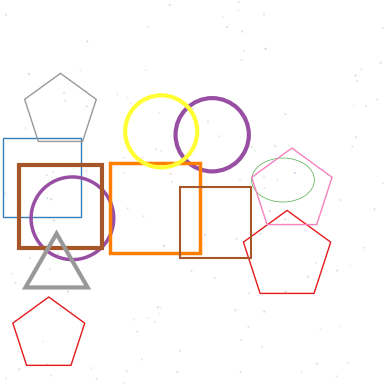[{"shape": "pentagon", "thickness": 1, "radius": 0.6, "center": [0.746, 0.334]}, {"shape": "pentagon", "thickness": 1, "radius": 0.49, "center": [0.127, 0.13]}, {"shape": "square", "thickness": 1, "radius": 0.51, "center": [0.109, 0.539]}, {"shape": "oval", "thickness": 0.5, "radius": 0.41, "center": [0.735, 0.532]}, {"shape": "circle", "thickness": 2.5, "radius": 0.54, "center": [0.188, 0.433]}, {"shape": "circle", "thickness": 3, "radius": 0.48, "center": [0.551, 0.65]}, {"shape": "square", "thickness": 2.5, "radius": 0.59, "center": [0.403, 0.46]}, {"shape": "circle", "thickness": 3, "radius": 0.47, "center": [0.419, 0.659]}, {"shape": "square", "thickness": 3, "radius": 0.54, "center": [0.157, 0.463]}, {"shape": "square", "thickness": 1.5, "radius": 0.46, "center": [0.56, 0.422]}, {"shape": "pentagon", "thickness": 1, "radius": 0.55, "center": [0.758, 0.506]}, {"shape": "pentagon", "thickness": 1, "radius": 0.49, "center": [0.157, 0.712]}, {"shape": "triangle", "thickness": 3, "radius": 0.47, "center": [0.147, 0.3]}]